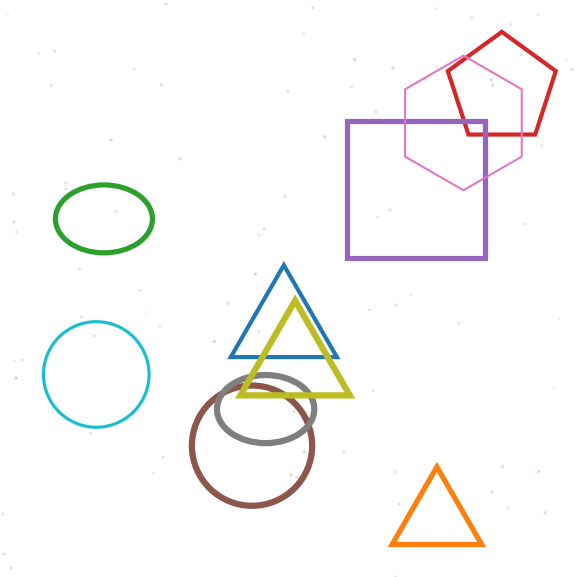[{"shape": "triangle", "thickness": 2, "radius": 0.53, "center": [0.491, 0.434]}, {"shape": "triangle", "thickness": 2.5, "radius": 0.45, "center": [0.757, 0.101]}, {"shape": "oval", "thickness": 2.5, "radius": 0.42, "center": [0.18, 0.62]}, {"shape": "pentagon", "thickness": 2, "radius": 0.49, "center": [0.869, 0.846]}, {"shape": "square", "thickness": 2.5, "radius": 0.59, "center": [0.72, 0.671]}, {"shape": "circle", "thickness": 3, "radius": 0.52, "center": [0.436, 0.227]}, {"shape": "hexagon", "thickness": 1, "radius": 0.58, "center": [0.802, 0.786]}, {"shape": "oval", "thickness": 3, "radius": 0.42, "center": [0.46, 0.291]}, {"shape": "triangle", "thickness": 3, "radius": 0.55, "center": [0.511, 0.369]}, {"shape": "circle", "thickness": 1.5, "radius": 0.46, "center": [0.167, 0.351]}]